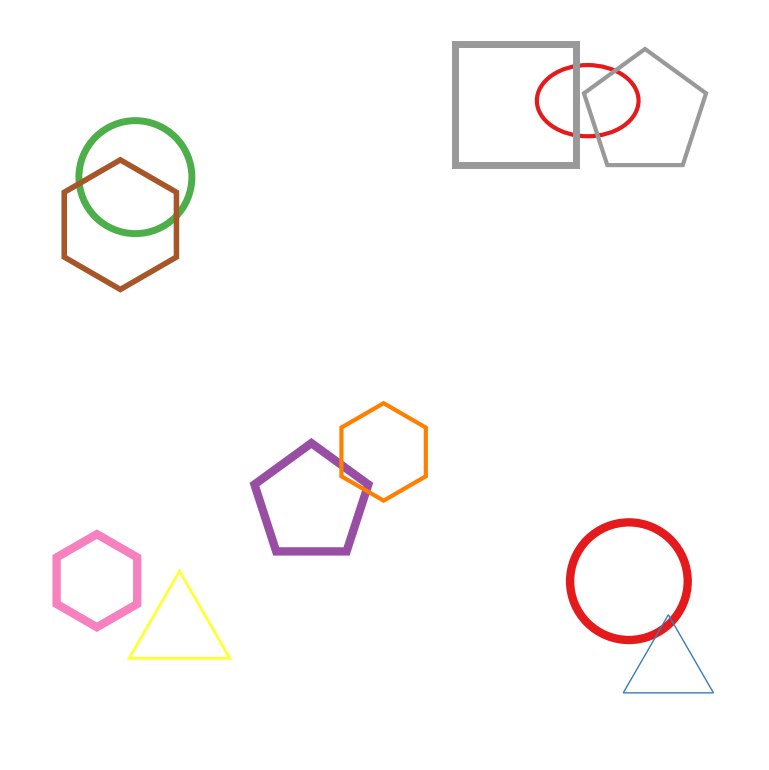[{"shape": "oval", "thickness": 1.5, "radius": 0.33, "center": [0.763, 0.869]}, {"shape": "circle", "thickness": 3, "radius": 0.38, "center": [0.817, 0.245]}, {"shape": "triangle", "thickness": 0.5, "radius": 0.34, "center": [0.868, 0.134]}, {"shape": "circle", "thickness": 2.5, "radius": 0.37, "center": [0.176, 0.77]}, {"shape": "pentagon", "thickness": 3, "radius": 0.39, "center": [0.404, 0.347]}, {"shape": "hexagon", "thickness": 1.5, "radius": 0.32, "center": [0.498, 0.413]}, {"shape": "triangle", "thickness": 1, "radius": 0.38, "center": [0.233, 0.183]}, {"shape": "hexagon", "thickness": 2, "radius": 0.42, "center": [0.156, 0.708]}, {"shape": "hexagon", "thickness": 3, "radius": 0.3, "center": [0.126, 0.246]}, {"shape": "pentagon", "thickness": 1.5, "radius": 0.42, "center": [0.838, 0.853]}, {"shape": "square", "thickness": 2.5, "radius": 0.39, "center": [0.67, 0.864]}]